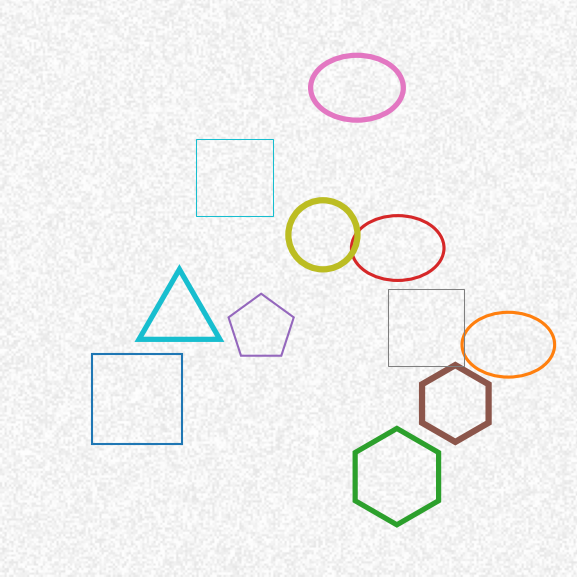[{"shape": "square", "thickness": 1, "radius": 0.39, "center": [0.238, 0.308]}, {"shape": "oval", "thickness": 1.5, "radius": 0.4, "center": [0.88, 0.402]}, {"shape": "hexagon", "thickness": 2.5, "radius": 0.42, "center": [0.687, 0.174]}, {"shape": "oval", "thickness": 1.5, "radius": 0.4, "center": [0.689, 0.57]}, {"shape": "pentagon", "thickness": 1, "radius": 0.3, "center": [0.452, 0.431]}, {"shape": "hexagon", "thickness": 3, "radius": 0.33, "center": [0.788, 0.3]}, {"shape": "oval", "thickness": 2.5, "radius": 0.4, "center": [0.618, 0.847]}, {"shape": "square", "thickness": 0.5, "radius": 0.33, "center": [0.738, 0.432]}, {"shape": "circle", "thickness": 3, "radius": 0.3, "center": [0.559, 0.593]}, {"shape": "square", "thickness": 0.5, "radius": 0.33, "center": [0.406, 0.692]}, {"shape": "triangle", "thickness": 2.5, "radius": 0.4, "center": [0.311, 0.452]}]